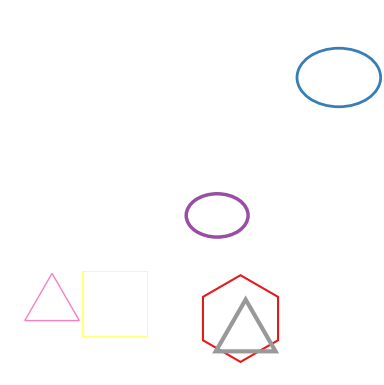[{"shape": "hexagon", "thickness": 1.5, "radius": 0.56, "center": [0.625, 0.173]}, {"shape": "oval", "thickness": 2, "radius": 0.54, "center": [0.88, 0.799]}, {"shape": "oval", "thickness": 2.5, "radius": 0.4, "center": [0.564, 0.44]}, {"shape": "square", "thickness": 0.5, "radius": 0.42, "center": [0.298, 0.212]}, {"shape": "triangle", "thickness": 1, "radius": 0.41, "center": [0.135, 0.208]}, {"shape": "triangle", "thickness": 3, "radius": 0.45, "center": [0.638, 0.132]}]